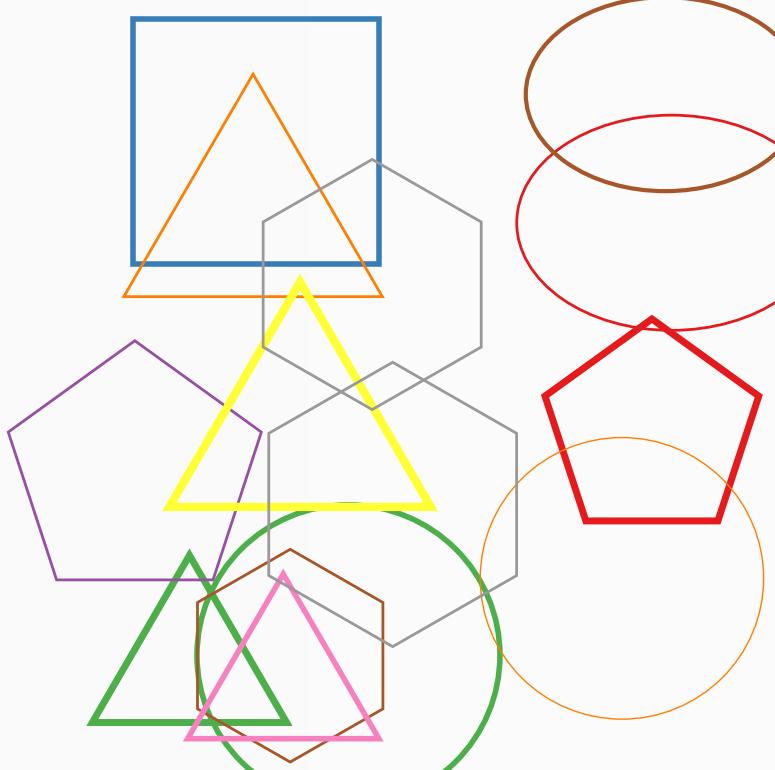[{"shape": "oval", "thickness": 1, "radius": 1.0, "center": [0.866, 0.711]}, {"shape": "pentagon", "thickness": 2.5, "radius": 0.73, "center": [0.841, 0.441]}, {"shape": "square", "thickness": 2, "radius": 0.79, "center": [0.33, 0.816]}, {"shape": "triangle", "thickness": 2.5, "radius": 0.72, "center": [0.244, 0.134]}, {"shape": "circle", "thickness": 2, "radius": 0.98, "center": [0.45, 0.149]}, {"shape": "pentagon", "thickness": 1, "radius": 0.86, "center": [0.174, 0.386]}, {"shape": "circle", "thickness": 0.5, "radius": 0.91, "center": [0.803, 0.249]}, {"shape": "triangle", "thickness": 1, "radius": 0.96, "center": [0.327, 0.711]}, {"shape": "triangle", "thickness": 3, "radius": 0.97, "center": [0.387, 0.439]}, {"shape": "hexagon", "thickness": 1, "radius": 0.69, "center": [0.374, 0.148]}, {"shape": "oval", "thickness": 1.5, "radius": 0.9, "center": [0.858, 0.878]}, {"shape": "triangle", "thickness": 2, "radius": 0.71, "center": [0.365, 0.112]}, {"shape": "hexagon", "thickness": 1, "radius": 0.81, "center": [0.48, 0.63]}, {"shape": "hexagon", "thickness": 1, "radius": 0.92, "center": [0.507, 0.345]}]